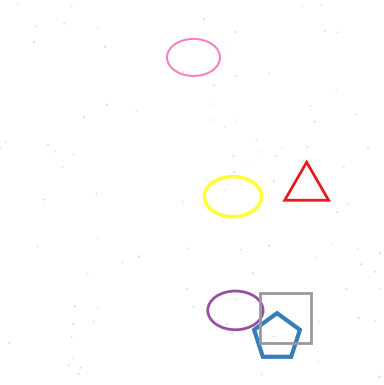[{"shape": "triangle", "thickness": 2, "radius": 0.33, "center": [0.797, 0.513]}, {"shape": "pentagon", "thickness": 3, "radius": 0.31, "center": [0.72, 0.124]}, {"shape": "oval", "thickness": 2, "radius": 0.36, "center": [0.612, 0.194]}, {"shape": "oval", "thickness": 2.5, "radius": 0.37, "center": [0.605, 0.489]}, {"shape": "oval", "thickness": 1.5, "radius": 0.34, "center": [0.503, 0.851]}, {"shape": "square", "thickness": 2, "radius": 0.33, "center": [0.742, 0.174]}]